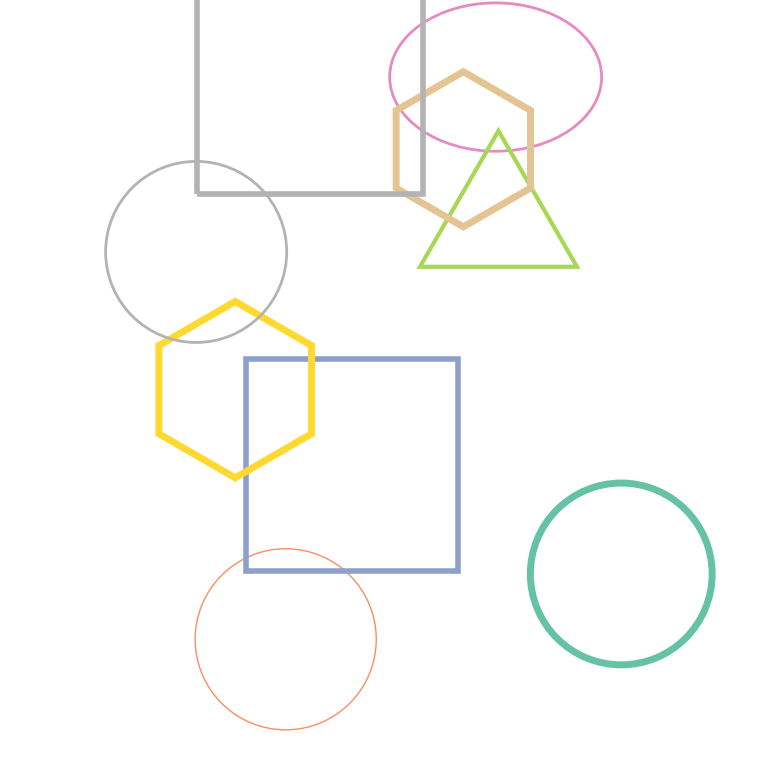[{"shape": "circle", "thickness": 2.5, "radius": 0.59, "center": [0.807, 0.255]}, {"shape": "circle", "thickness": 0.5, "radius": 0.59, "center": [0.371, 0.17]}, {"shape": "square", "thickness": 2, "radius": 0.69, "center": [0.457, 0.396]}, {"shape": "oval", "thickness": 1, "radius": 0.69, "center": [0.644, 0.9]}, {"shape": "triangle", "thickness": 1.5, "radius": 0.59, "center": [0.647, 0.712]}, {"shape": "hexagon", "thickness": 2.5, "radius": 0.57, "center": [0.305, 0.494]}, {"shape": "hexagon", "thickness": 2.5, "radius": 0.5, "center": [0.602, 0.806]}, {"shape": "square", "thickness": 2, "radius": 0.73, "center": [0.403, 0.895]}, {"shape": "circle", "thickness": 1, "radius": 0.59, "center": [0.255, 0.673]}]